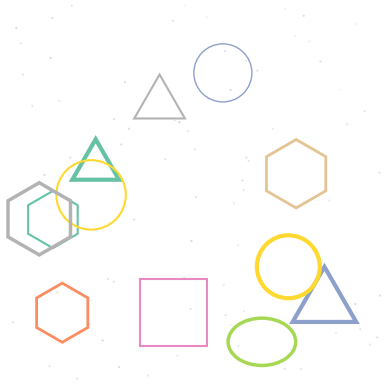[{"shape": "hexagon", "thickness": 1.5, "radius": 0.37, "center": [0.137, 0.43]}, {"shape": "triangle", "thickness": 3, "radius": 0.35, "center": [0.248, 0.568]}, {"shape": "hexagon", "thickness": 2, "radius": 0.38, "center": [0.162, 0.188]}, {"shape": "circle", "thickness": 1, "radius": 0.38, "center": [0.579, 0.811]}, {"shape": "triangle", "thickness": 3, "radius": 0.48, "center": [0.843, 0.211]}, {"shape": "square", "thickness": 1.5, "radius": 0.43, "center": [0.451, 0.189]}, {"shape": "oval", "thickness": 2.5, "radius": 0.44, "center": [0.68, 0.112]}, {"shape": "circle", "thickness": 3, "radius": 0.41, "center": [0.749, 0.307]}, {"shape": "circle", "thickness": 1.5, "radius": 0.45, "center": [0.237, 0.494]}, {"shape": "hexagon", "thickness": 2, "radius": 0.44, "center": [0.769, 0.549]}, {"shape": "triangle", "thickness": 1.5, "radius": 0.38, "center": [0.414, 0.73]}, {"shape": "hexagon", "thickness": 2.5, "radius": 0.47, "center": [0.102, 0.432]}]